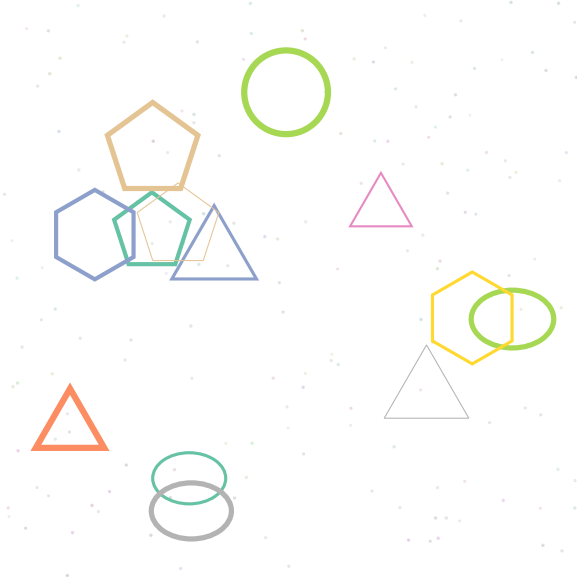[{"shape": "oval", "thickness": 1.5, "radius": 0.32, "center": [0.328, 0.171]}, {"shape": "pentagon", "thickness": 2, "radius": 0.34, "center": [0.263, 0.597]}, {"shape": "triangle", "thickness": 3, "radius": 0.34, "center": [0.121, 0.258]}, {"shape": "triangle", "thickness": 1.5, "radius": 0.42, "center": [0.371, 0.558]}, {"shape": "hexagon", "thickness": 2, "radius": 0.39, "center": [0.164, 0.593]}, {"shape": "triangle", "thickness": 1, "radius": 0.31, "center": [0.66, 0.638]}, {"shape": "circle", "thickness": 3, "radius": 0.36, "center": [0.495, 0.839]}, {"shape": "oval", "thickness": 2.5, "radius": 0.36, "center": [0.887, 0.447]}, {"shape": "hexagon", "thickness": 1.5, "radius": 0.4, "center": [0.818, 0.449]}, {"shape": "pentagon", "thickness": 0.5, "radius": 0.37, "center": [0.308, 0.608]}, {"shape": "pentagon", "thickness": 2.5, "radius": 0.41, "center": [0.264, 0.739]}, {"shape": "triangle", "thickness": 0.5, "radius": 0.42, "center": [0.739, 0.317]}, {"shape": "oval", "thickness": 2.5, "radius": 0.35, "center": [0.331, 0.114]}]